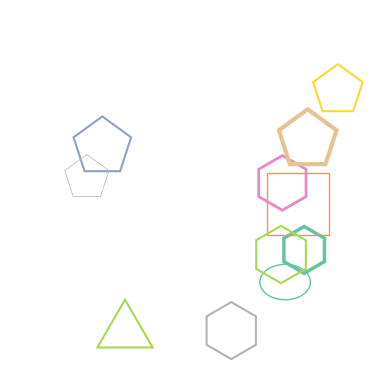[{"shape": "oval", "thickness": 1, "radius": 0.33, "center": [0.741, 0.267]}, {"shape": "hexagon", "thickness": 2.5, "radius": 0.3, "center": [0.79, 0.351]}, {"shape": "square", "thickness": 1, "radius": 0.4, "center": [0.774, 0.47]}, {"shape": "pentagon", "thickness": 1.5, "radius": 0.39, "center": [0.266, 0.619]}, {"shape": "hexagon", "thickness": 2, "radius": 0.36, "center": [0.733, 0.525]}, {"shape": "hexagon", "thickness": 1.5, "radius": 0.37, "center": [0.73, 0.339]}, {"shape": "triangle", "thickness": 1.5, "radius": 0.41, "center": [0.325, 0.139]}, {"shape": "pentagon", "thickness": 1.5, "radius": 0.34, "center": [0.878, 0.766]}, {"shape": "pentagon", "thickness": 3, "radius": 0.39, "center": [0.799, 0.637]}, {"shape": "hexagon", "thickness": 1.5, "radius": 0.37, "center": [0.601, 0.141]}, {"shape": "pentagon", "thickness": 0.5, "radius": 0.3, "center": [0.226, 0.538]}]